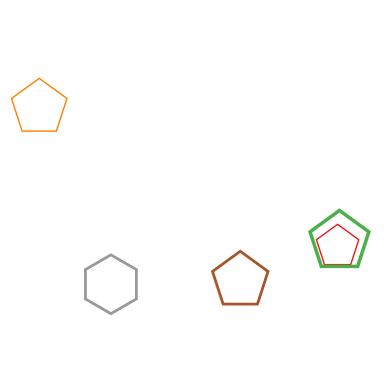[{"shape": "pentagon", "thickness": 1, "radius": 0.29, "center": [0.877, 0.359]}, {"shape": "pentagon", "thickness": 2.5, "radius": 0.4, "center": [0.882, 0.373]}, {"shape": "pentagon", "thickness": 1, "radius": 0.38, "center": [0.102, 0.721]}, {"shape": "pentagon", "thickness": 2, "radius": 0.38, "center": [0.624, 0.272]}, {"shape": "hexagon", "thickness": 2, "radius": 0.38, "center": [0.288, 0.262]}]